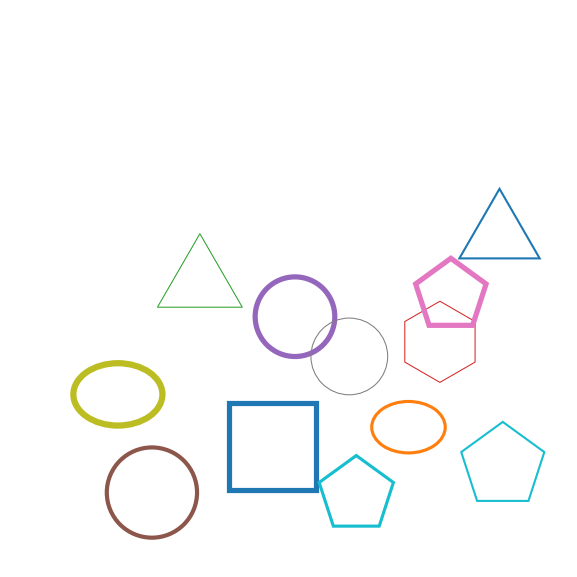[{"shape": "triangle", "thickness": 1, "radius": 0.4, "center": [0.865, 0.592]}, {"shape": "square", "thickness": 2.5, "radius": 0.38, "center": [0.471, 0.226]}, {"shape": "oval", "thickness": 1.5, "radius": 0.32, "center": [0.707, 0.259]}, {"shape": "triangle", "thickness": 0.5, "radius": 0.42, "center": [0.346, 0.51]}, {"shape": "hexagon", "thickness": 0.5, "radius": 0.35, "center": [0.762, 0.407]}, {"shape": "circle", "thickness": 2.5, "radius": 0.34, "center": [0.511, 0.451]}, {"shape": "circle", "thickness": 2, "radius": 0.39, "center": [0.263, 0.146]}, {"shape": "pentagon", "thickness": 2.5, "radius": 0.32, "center": [0.781, 0.488]}, {"shape": "circle", "thickness": 0.5, "radius": 0.33, "center": [0.605, 0.382]}, {"shape": "oval", "thickness": 3, "radius": 0.39, "center": [0.204, 0.316]}, {"shape": "pentagon", "thickness": 1, "radius": 0.38, "center": [0.871, 0.193]}, {"shape": "pentagon", "thickness": 1.5, "radius": 0.34, "center": [0.617, 0.143]}]